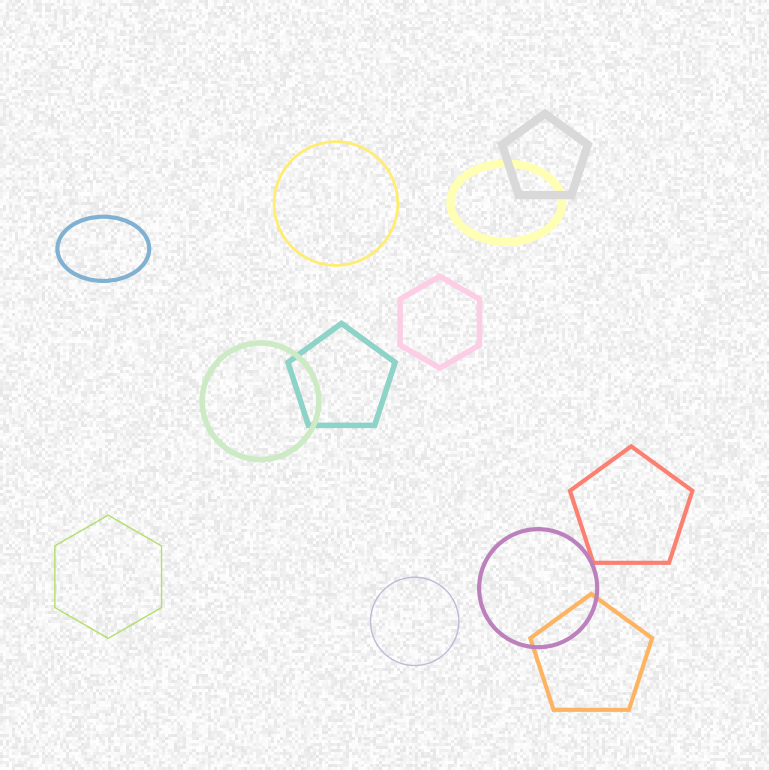[{"shape": "pentagon", "thickness": 2, "radius": 0.37, "center": [0.444, 0.507]}, {"shape": "oval", "thickness": 3, "radius": 0.36, "center": [0.658, 0.737]}, {"shape": "circle", "thickness": 0.5, "radius": 0.29, "center": [0.539, 0.193]}, {"shape": "pentagon", "thickness": 1.5, "radius": 0.42, "center": [0.82, 0.337]}, {"shape": "oval", "thickness": 1.5, "radius": 0.3, "center": [0.134, 0.677]}, {"shape": "pentagon", "thickness": 1.5, "radius": 0.42, "center": [0.768, 0.145]}, {"shape": "hexagon", "thickness": 0.5, "radius": 0.4, "center": [0.141, 0.251]}, {"shape": "hexagon", "thickness": 2, "radius": 0.3, "center": [0.571, 0.582]}, {"shape": "pentagon", "thickness": 3, "radius": 0.29, "center": [0.708, 0.794]}, {"shape": "circle", "thickness": 1.5, "radius": 0.38, "center": [0.699, 0.236]}, {"shape": "circle", "thickness": 2, "radius": 0.38, "center": [0.338, 0.479]}, {"shape": "circle", "thickness": 1, "radius": 0.4, "center": [0.436, 0.736]}]